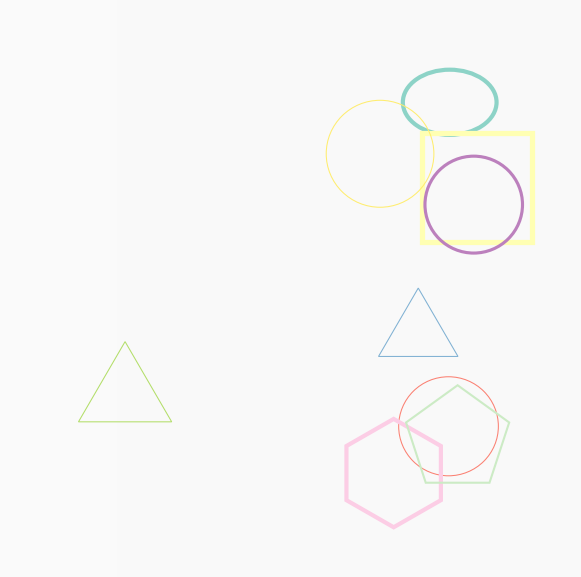[{"shape": "oval", "thickness": 2, "radius": 0.4, "center": [0.774, 0.822]}, {"shape": "square", "thickness": 2.5, "radius": 0.47, "center": [0.821, 0.674]}, {"shape": "circle", "thickness": 0.5, "radius": 0.43, "center": [0.772, 0.261]}, {"shape": "triangle", "thickness": 0.5, "radius": 0.39, "center": [0.72, 0.421]}, {"shape": "triangle", "thickness": 0.5, "radius": 0.46, "center": [0.215, 0.315]}, {"shape": "hexagon", "thickness": 2, "radius": 0.47, "center": [0.677, 0.18]}, {"shape": "circle", "thickness": 1.5, "radius": 0.42, "center": [0.815, 0.645]}, {"shape": "pentagon", "thickness": 1, "radius": 0.47, "center": [0.787, 0.239]}, {"shape": "circle", "thickness": 0.5, "radius": 0.46, "center": [0.654, 0.733]}]